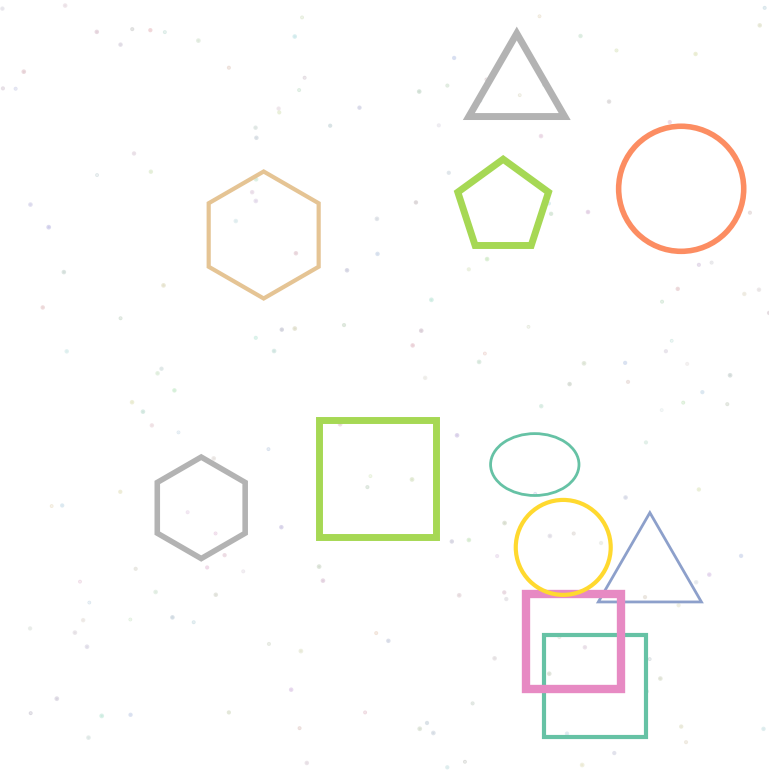[{"shape": "square", "thickness": 1.5, "radius": 0.33, "center": [0.773, 0.109]}, {"shape": "oval", "thickness": 1, "radius": 0.29, "center": [0.695, 0.397]}, {"shape": "circle", "thickness": 2, "radius": 0.41, "center": [0.885, 0.755]}, {"shape": "triangle", "thickness": 1, "radius": 0.39, "center": [0.844, 0.257]}, {"shape": "square", "thickness": 3, "radius": 0.31, "center": [0.745, 0.167]}, {"shape": "square", "thickness": 2.5, "radius": 0.38, "center": [0.491, 0.379]}, {"shape": "pentagon", "thickness": 2.5, "radius": 0.31, "center": [0.653, 0.731]}, {"shape": "circle", "thickness": 1.5, "radius": 0.31, "center": [0.731, 0.289]}, {"shape": "hexagon", "thickness": 1.5, "radius": 0.41, "center": [0.342, 0.695]}, {"shape": "triangle", "thickness": 2.5, "radius": 0.36, "center": [0.671, 0.885]}, {"shape": "hexagon", "thickness": 2, "radius": 0.33, "center": [0.261, 0.341]}]